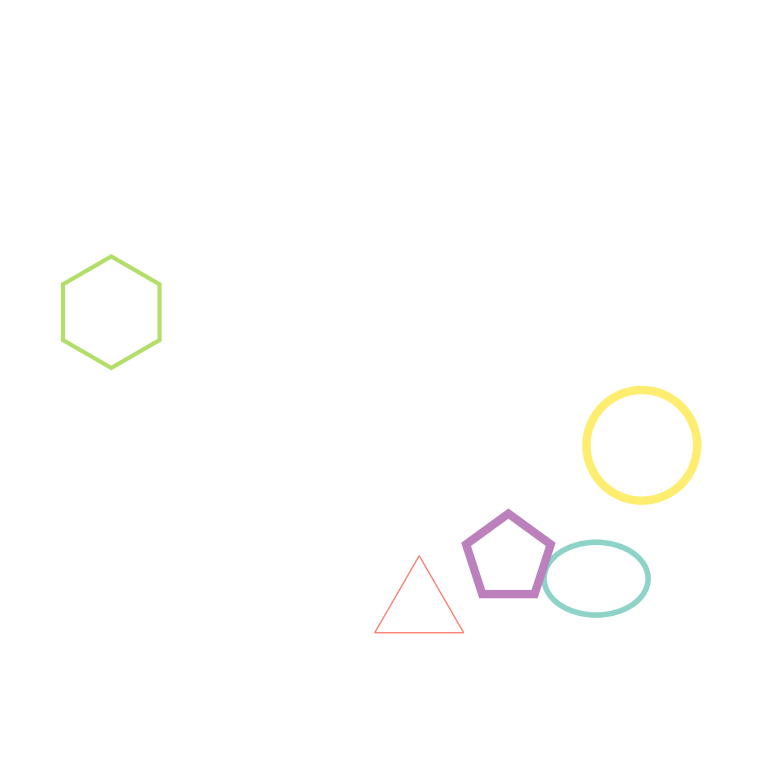[{"shape": "oval", "thickness": 2, "radius": 0.34, "center": [0.774, 0.248]}, {"shape": "triangle", "thickness": 0.5, "radius": 0.33, "center": [0.544, 0.212]}, {"shape": "hexagon", "thickness": 1.5, "radius": 0.36, "center": [0.145, 0.595]}, {"shape": "pentagon", "thickness": 3, "radius": 0.29, "center": [0.66, 0.275]}, {"shape": "circle", "thickness": 3, "radius": 0.36, "center": [0.834, 0.422]}]